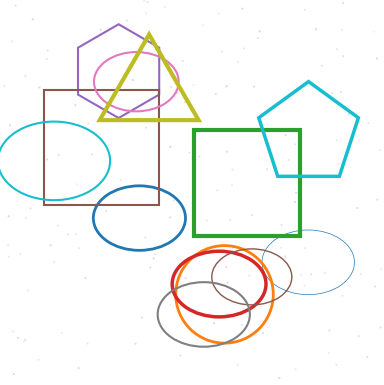[{"shape": "oval", "thickness": 2, "radius": 0.6, "center": [0.362, 0.434]}, {"shape": "oval", "thickness": 0.5, "radius": 0.6, "center": [0.801, 0.319]}, {"shape": "circle", "thickness": 2, "radius": 0.63, "center": [0.583, 0.235]}, {"shape": "square", "thickness": 3, "radius": 0.69, "center": [0.641, 0.525]}, {"shape": "oval", "thickness": 2.5, "radius": 0.61, "center": [0.569, 0.262]}, {"shape": "hexagon", "thickness": 1.5, "radius": 0.61, "center": [0.308, 0.815]}, {"shape": "oval", "thickness": 1, "radius": 0.52, "center": [0.654, 0.281]}, {"shape": "square", "thickness": 1.5, "radius": 0.75, "center": [0.263, 0.618]}, {"shape": "oval", "thickness": 1.5, "radius": 0.55, "center": [0.354, 0.788]}, {"shape": "oval", "thickness": 1.5, "radius": 0.6, "center": [0.529, 0.183]}, {"shape": "triangle", "thickness": 3, "radius": 0.74, "center": [0.387, 0.762]}, {"shape": "oval", "thickness": 1.5, "radius": 0.73, "center": [0.14, 0.582]}, {"shape": "pentagon", "thickness": 2.5, "radius": 0.68, "center": [0.801, 0.652]}]